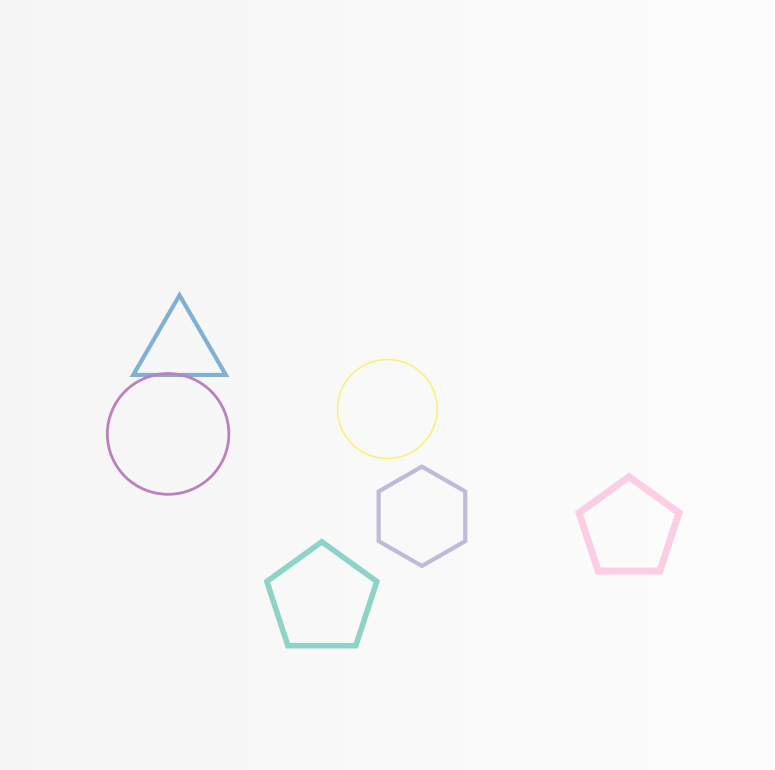[{"shape": "pentagon", "thickness": 2, "radius": 0.37, "center": [0.415, 0.222]}, {"shape": "hexagon", "thickness": 1.5, "radius": 0.32, "center": [0.544, 0.329]}, {"shape": "triangle", "thickness": 1.5, "radius": 0.35, "center": [0.232, 0.548]}, {"shape": "pentagon", "thickness": 2.5, "radius": 0.34, "center": [0.812, 0.313]}, {"shape": "circle", "thickness": 1, "radius": 0.39, "center": [0.217, 0.436]}, {"shape": "circle", "thickness": 0.5, "radius": 0.32, "center": [0.5, 0.469]}]